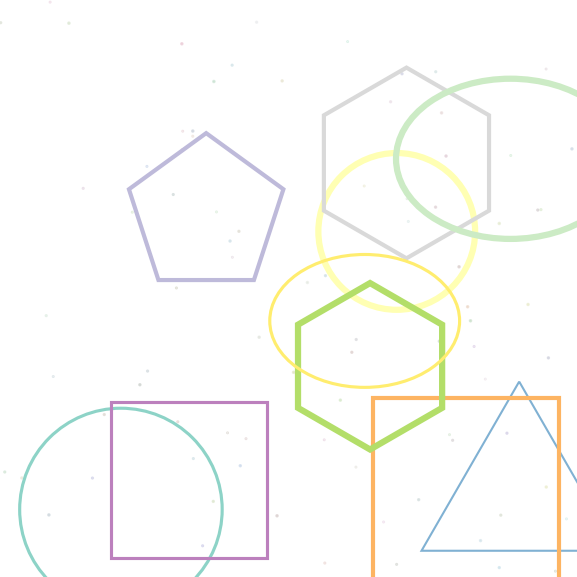[{"shape": "circle", "thickness": 1.5, "radius": 0.88, "center": [0.209, 0.117]}, {"shape": "circle", "thickness": 3, "radius": 0.68, "center": [0.687, 0.598]}, {"shape": "pentagon", "thickness": 2, "radius": 0.7, "center": [0.357, 0.628]}, {"shape": "triangle", "thickness": 1, "radius": 0.98, "center": [0.899, 0.143]}, {"shape": "square", "thickness": 2, "radius": 0.8, "center": [0.807, 0.15]}, {"shape": "hexagon", "thickness": 3, "radius": 0.72, "center": [0.641, 0.365]}, {"shape": "hexagon", "thickness": 2, "radius": 0.83, "center": [0.704, 0.717]}, {"shape": "square", "thickness": 1.5, "radius": 0.68, "center": [0.328, 0.168]}, {"shape": "oval", "thickness": 3, "radius": 0.99, "center": [0.884, 0.724]}, {"shape": "oval", "thickness": 1.5, "radius": 0.82, "center": [0.632, 0.443]}]